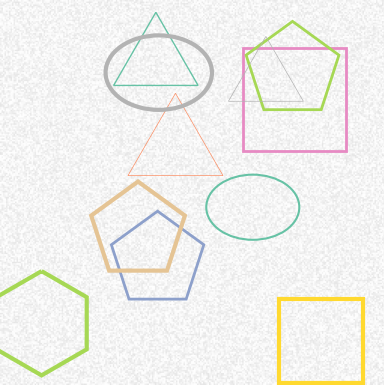[{"shape": "triangle", "thickness": 1, "radius": 0.63, "center": [0.405, 0.841]}, {"shape": "oval", "thickness": 1.5, "radius": 0.6, "center": [0.657, 0.462]}, {"shape": "triangle", "thickness": 0.5, "radius": 0.71, "center": [0.456, 0.615]}, {"shape": "pentagon", "thickness": 2, "radius": 0.63, "center": [0.409, 0.325]}, {"shape": "square", "thickness": 2, "radius": 0.67, "center": [0.765, 0.741]}, {"shape": "hexagon", "thickness": 3, "radius": 0.68, "center": [0.108, 0.16]}, {"shape": "pentagon", "thickness": 2, "radius": 0.63, "center": [0.76, 0.818]}, {"shape": "square", "thickness": 3, "radius": 0.55, "center": [0.835, 0.113]}, {"shape": "pentagon", "thickness": 3, "radius": 0.64, "center": [0.359, 0.401]}, {"shape": "oval", "thickness": 3, "radius": 0.69, "center": [0.412, 0.811]}, {"shape": "triangle", "thickness": 0.5, "radius": 0.56, "center": [0.691, 0.793]}]